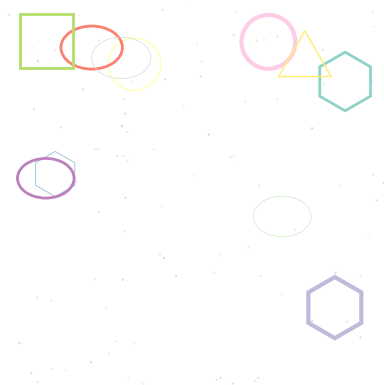[{"shape": "hexagon", "thickness": 2, "radius": 0.38, "center": [0.896, 0.788]}, {"shape": "circle", "thickness": 1, "radius": 0.34, "center": [0.349, 0.833]}, {"shape": "hexagon", "thickness": 3, "radius": 0.4, "center": [0.87, 0.201]}, {"shape": "oval", "thickness": 2, "radius": 0.4, "center": [0.238, 0.876]}, {"shape": "hexagon", "thickness": 0.5, "radius": 0.29, "center": [0.144, 0.548]}, {"shape": "square", "thickness": 2, "radius": 0.35, "center": [0.121, 0.893]}, {"shape": "circle", "thickness": 3, "radius": 0.35, "center": [0.697, 0.891]}, {"shape": "oval", "thickness": 0.5, "radius": 0.39, "center": [0.315, 0.85]}, {"shape": "oval", "thickness": 2, "radius": 0.37, "center": [0.119, 0.537]}, {"shape": "oval", "thickness": 0.5, "radius": 0.38, "center": [0.733, 0.438]}, {"shape": "triangle", "thickness": 1, "radius": 0.39, "center": [0.792, 0.841]}]